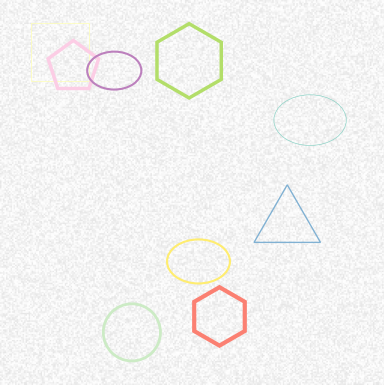[{"shape": "oval", "thickness": 0.5, "radius": 0.47, "center": [0.805, 0.688]}, {"shape": "square", "thickness": 0.5, "radius": 0.38, "center": [0.155, 0.865]}, {"shape": "hexagon", "thickness": 3, "radius": 0.38, "center": [0.57, 0.178]}, {"shape": "triangle", "thickness": 1, "radius": 0.5, "center": [0.746, 0.42]}, {"shape": "hexagon", "thickness": 2.5, "radius": 0.48, "center": [0.491, 0.842]}, {"shape": "pentagon", "thickness": 2.5, "radius": 0.34, "center": [0.191, 0.826]}, {"shape": "oval", "thickness": 1.5, "radius": 0.35, "center": [0.297, 0.817]}, {"shape": "circle", "thickness": 2, "radius": 0.37, "center": [0.343, 0.137]}, {"shape": "oval", "thickness": 1.5, "radius": 0.41, "center": [0.516, 0.321]}]